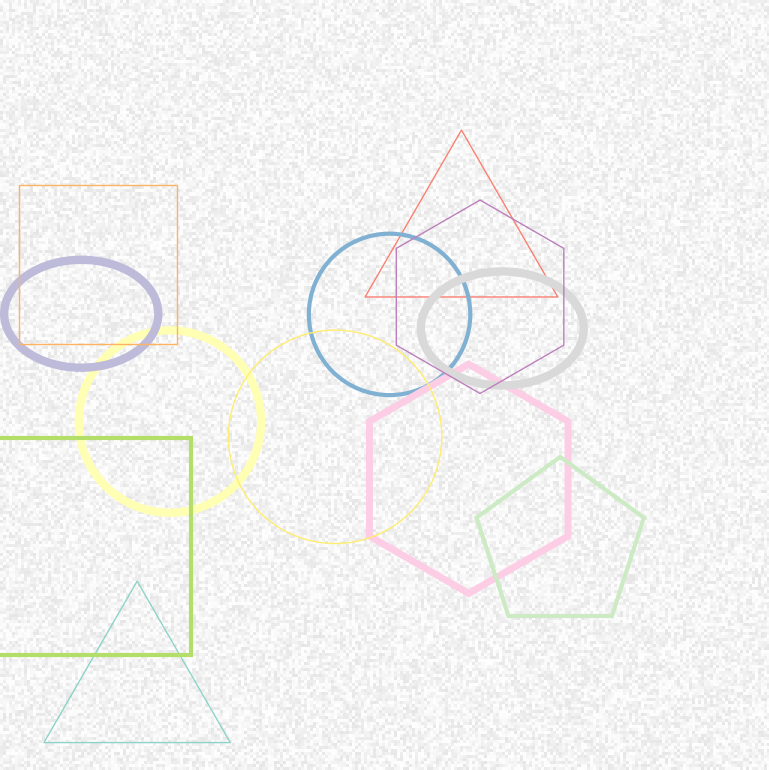[{"shape": "triangle", "thickness": 0.5, "radius": 0.7, "center": [0.178, 0.106]}, {"shape": "circle", "thickness": 3, "radius": 0.59, "center": [0.221, 0.453]}, {"shape": "oval", "thickness": 3, "radius": 0.5, "center": [0.106, 0.593]}, {"shape": "triangle", "thickness": 0.5, "radius": 0.72, "center": [0.599, 0.687]}, {"shape": "circle", "thickness": 1.5, "radius": 0.52, "center": [0.506, 0.592]}, {"shape": "square", "thickness": 0.5, "radius": 0.51, "center": [0.127, 0.656]}, {"shape": "square", "thickness": 1.5, "radius": 0.71, "center": [0.106, 0.29]}, {"shape": "hexagon", "thickness": 2.5, "radius": 0.74, "center": [0.609, 0.378]}, {"shape": "oval", "thickness": 3, "radius": 0.53, "center": [0.652, 0.573]}, {"shape": "hexagon", "thickness": 0.5, "radius": 0.63, "center": [0.623, 0.615]}, {"shape": "pentagon", "thickness": 1.5, "radius": 0.57, "center": [0.728, 0.292]}, {"shape": "circle", "thickness": 0.5, "radius": 0.69, "center": [0.435, 0.433]}]